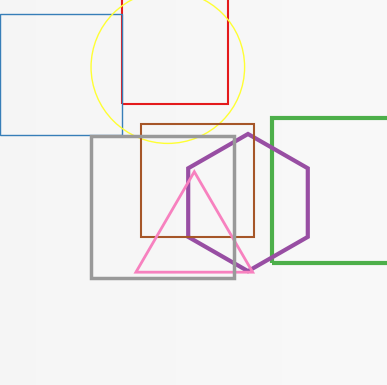[{"shape": "square", "thickness": 1.5, "radius": 0.69, "center": [0.452, 0.868]}, {"shape": "square", "thickness": 1, "radius": 0.79, "center": [0.158, 0.807]}, {"shape": "square", "thickness": 3, "radius": 0.95, "center": [0.891, 0.505]}, {"shape": "hexagon", "thickness": 3, "radius": 0.89, "center": [0.64, 0.474]}, {"shape": "circle", "thickness": 1, "radius": 0.99, "center": [0.433, 0.826]}, {"shape": "square", "thickness": 1.5, "radius": 0.73, "center": [0.51, 0.532]}, {"shape": "triangle", "thickness": 2, "radius": 0.87, "center": [0.501, 0.38]}, {"shape": "square", "thickness": 2.5, "radius": 0.93, "center": [0.42, 0.462]}]